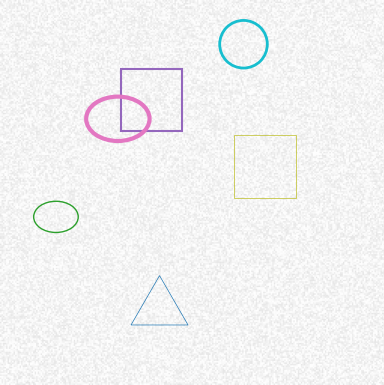[{"shape": "triangle", "thickness": 0.5, "radius": 0.43, "center": [0.414, 0.199]}, {"shape": "oval", "thickness": 1, "radius": 0.29, "center": [0.145, 0.437]}, {"shape": "square", "thickness": 1.5, "radius": 0.4, "center": [0.393, 0.741]}, {"shape": "oval", "thickness": 3, "radius": 0.41, "center": [0.306, 0.691]}, {"shape": "square", "thickness": 0.5, "radius": 0.41, "center": [0.688, 0.568]}, {"shape": "circle", "thickness": 2, "radius": 0.31, "center": [0.632, 0.885]}]